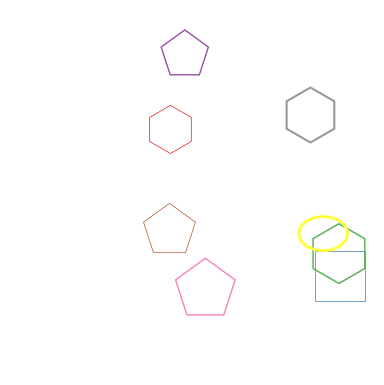[{"shape": "hexagon", "thickness": 0.5, "radius": 0.31, "center": [0.443, 0.664]}, {"shape": "square", "thickness": 0.5, "radius": 0.32, "center": [0.884, 0.282]}, {"shape": "hexagon", "thickness": 1, "radius": 0.39, "center": [0.88, 0.341]}, {"shape": "pentagon", "thickness": 1, "radius": 0.32, "center": [0.48, 0.858]}, {"shape": "oval", "thickness": 2, "radius": 0.32, "center": [0.839, 0.393]}, {"shape": "pentagon", "thickness": 0.5, "radius": 0.35, "center": [0.44, 0.401]}, {"shape": "pentagon", "thickness": 1, "radius": 0.41, "center": [0.533, 0.248]}, {"shape": "hexagon", "thickness": 1.5, "radius": 0.36, "center": [0.806, 0.701]}]